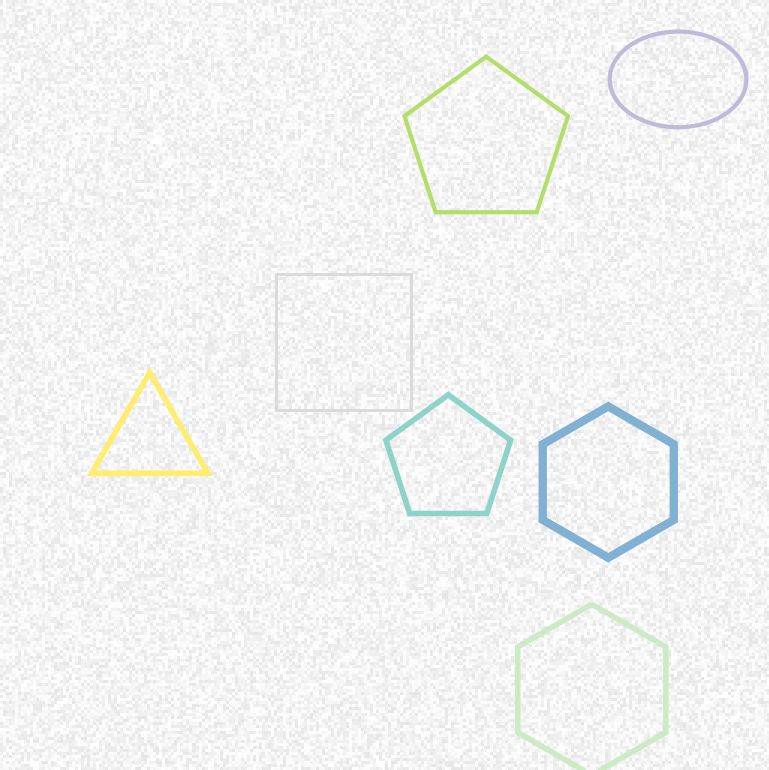[{"shape": "pentagon", "thickness": 2, "radius": 0.43, "center": [0.582, 0.402]}, {"shape": "oval", "thickness": 1.5, "radius": 0.44, "center": [0.881, 0.897]}, {"shape": "hexagon", "thickness": 3, "radius": 0.49, "center": [0.79, 0.374]}, {"shape": "pentagon", "thickness": 1.5, "radius": 0.56, "center": [0.631, 0.815]}, {"shape": "square", "thickness": 1, "radius": 0.44, "center": [0.446, 0.556]}, {"shape": "hexagon", "thickness": 2, "radius": 0.56, "center": [0.769, 0.104]}, {"shape": "triangle", "thickness": 2, "radius": 0.44, "center": [0.194, 0.429]}]